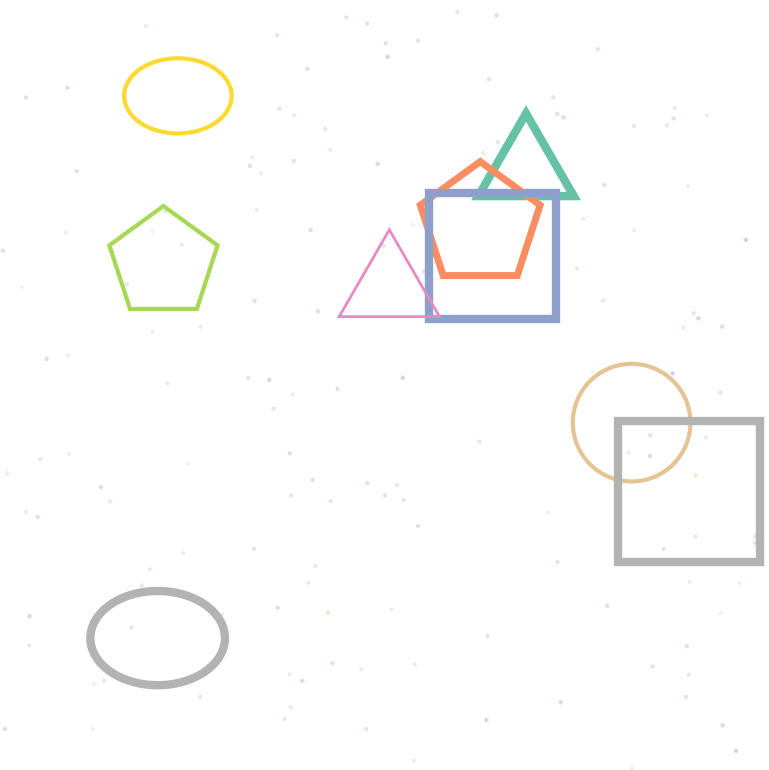[{"shape": "triangle", "thickness": 3, "radius": 0.36, "center": [0.683, 0.781]}, {"shape": "pentagon", "thickness": 2.5, "radius": 0.41, "center": [0.624, 0.708]}, {"shape": "square", "thickness": 3, "radius": 0.41, "center": [0.64, 0.668]}, {"shape": "triangle", "thickness": 1, "radius": 0.38, "center": [0.506, 0.626]}, {"shape": "pentagon", "thickness": 1.5, "radius": 0.37, "center": [0.212, 0.659]}, {"shape": "oval", "thickness": 1.5, "radius": 0.35, "center": [0.231, 0.876]}, {"shape": "circle", "thickness": 1.5, "radius": 0.38, "center": [0.82, 0.451]}, {"shape": "oval", "thickness": 3, "radius": 0.44, "center": [0.205, 0.171]}, {"shape": "square", "thickness": 3, "radius": 0.46, "center": [0.895, 0.361]}]